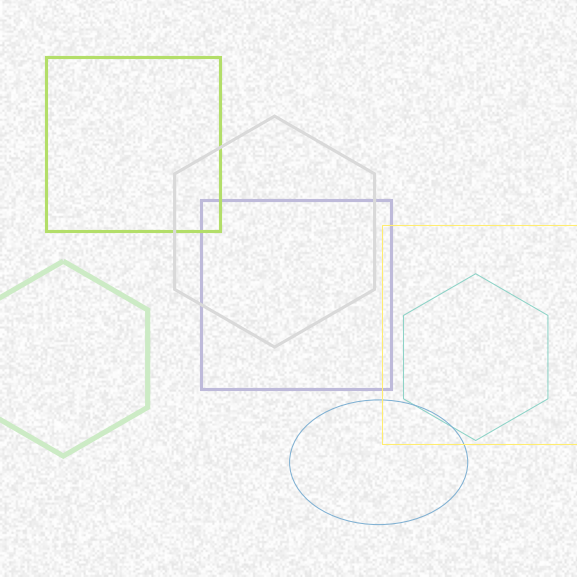[{"shape": "hexagon", "thickness": 0.5, "radius": 0.72, "center": [0.824, 0.381]}, {"shape": "square", "thickness": 1.5, "radius": 0.82, "center": [0.512, 0.489]}, {"shape": "oval", "thickness": 0.5, "radius": 0.77, "center": [0.656, 0.199]}, {"shape": "square", "thickness": 1.5, "radius": 0.75, "center": [0.23, 0.75]}, {"shape": "hexagon", "thickness": 1.5, "radius": 1.0, "center": [0.476, 0.598]}, {"shape": "hexagon", "thickness": 2.5, "radius": 0.84, "center": [0.11, 0.378]}, {"shape": "square", "thickness": 0.5, "radius": 0.95, "center": [0.85, 0.42]}]